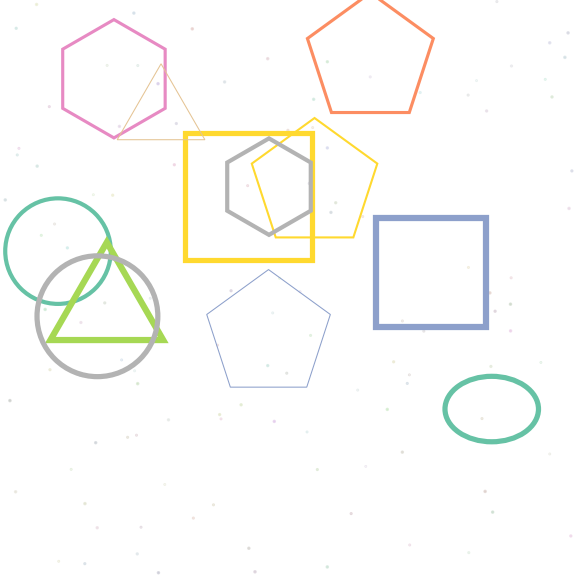[{"shape": "circle", "thickness": 2, "radius": 0.46, "center": [0.1, 0.564]}, {"shape": "oval", "thickness": 2.5, "radius": 0.4, "center": [0.851, 0.291]}, {"shape": "pentagon", "thickness": 1.5, "radius": 0.57, "center": [0.641, 0.897]}, {"shape": "square", "thickness": 3, "radius": 0.48, "center": [0.747, 0.527]}, {"shape": "pentagon", "thickness": 0.5, "radius": 0.56, "center": [0.465, 0.42]}, {"shape": "hexagon", "thickness": 1.5, "radius": 0.51, "center": [0.197, 0.863]}, {"shape": "triangle", "thickness": 3, "radius": 0.56, "center": [0.185, 0.467]}, {"shape": "square", "thickness": 2.5, "radius": 0.55, "center": [0.43, 0.659]}, {"shape": "pentagon", "thickness": 1, "radius": 0.57, "center": [0.545, 0.68]}, {"shape": "triangle", "thickness": 0.5, "radius": 0.44, "center": [0.279, 0.801]}, {"shape": "circle", "thickness": 2.5, "radius": 0.52, "center": [0.169, 0.452]}, {"shape": "hexagon", "thickness": 2, "radius": 0.42, "center": [0.466, 0.676]}]